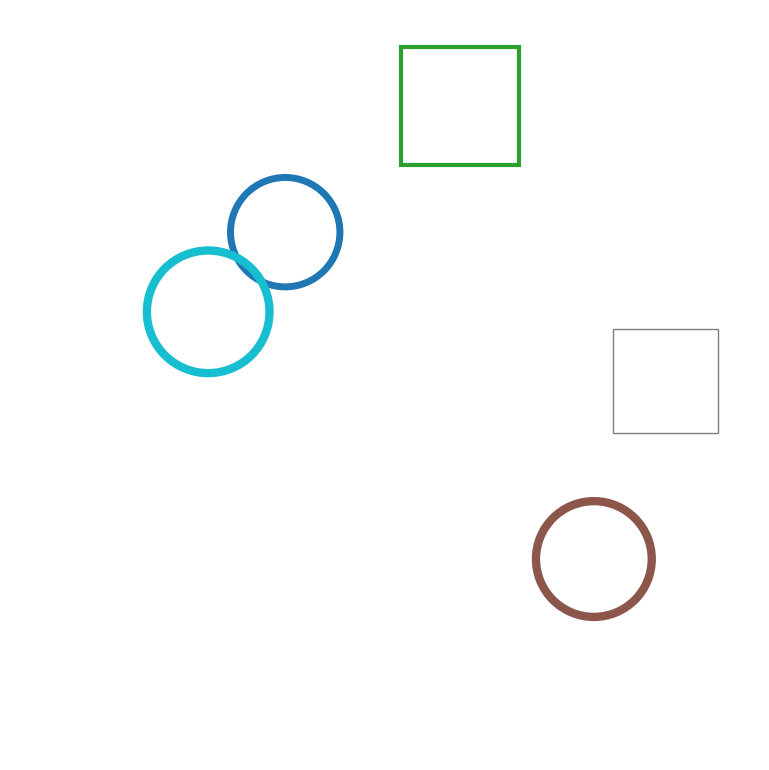[{"shape": "circle", "thickness": 2.5, "radius": 0.36, "center": [0.37, 0.698]}, {"shape": "square", "thickness": 1.5, "radius": 0.38, "center": [0.598, 0.862]}, {"shape": "circle", "thickness": 3, "radius": 0.38, "center": [0.771, 0.274]}, {"shape": "square", "thickness": 0.5, "radius": 0.34, "center": [0.864, 0.506]}, {"shape": "circle", "thickness": 3, "radius": 0.4, "center": [0.27, 0.595]}]